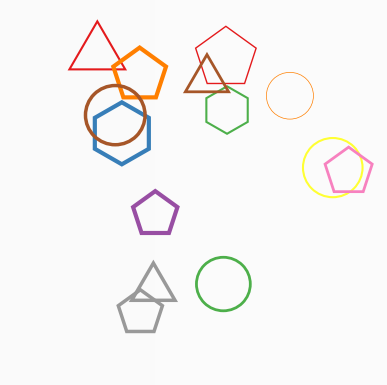[{"shape": "pentagon", "thickness": 1, "radius": 0.41, "center": [0.583, 0.85]}, {"shape": "triangle", "thickness": 1.5, "radius": 0.42, "center": [0.251, 0.861]}, {"shape": "hexagon", "thickness": 3, "radius": 0.4, "center": [0.314, 0.654]}, {"shape": "hexagon", "thickness": 1.5, "radius": 0.31, "center": [0.586, 0.714]}, {"shape": "circle", "thickness": 2, "radius": 0.35, "center": [0.576, 0.262]}, {"shape": "pentagon", "thickness": 3, "radius": 0.3, "center": [0.401, 0.443]}, {"shape": "circle", "thickness": 0.5, "radius": 0.3, "center": [0.748, 0.751]}, {"shape": "pentagon", "thickness": 3, "radius": 0.36, "center": [0.36, 0.805]}, {"shape": "circle", "thickness": 1.5, "radius": 0.38, "center": [0.859, 0.565]}, {"shape": "circle", "thickness": 2.5, "radius": 0.38, "center": [0.297, 0.701]}, {"shape": "triangle", "thickness": 2, "radius": 0.32, "center": [0.534, 0.794]}, {"shape": "pentagon", "thickness": 2, "radius": 0.32, "center": [0.9, 0.554]}, {"shape": "pentagon", "thickness": 2.5, "radius": 0.3, "center": [0.362, 0.187]}, {"shape": "triangle", "thickness": 2.5, "radius": 0.32, "center": [0.396, 0.252]}]